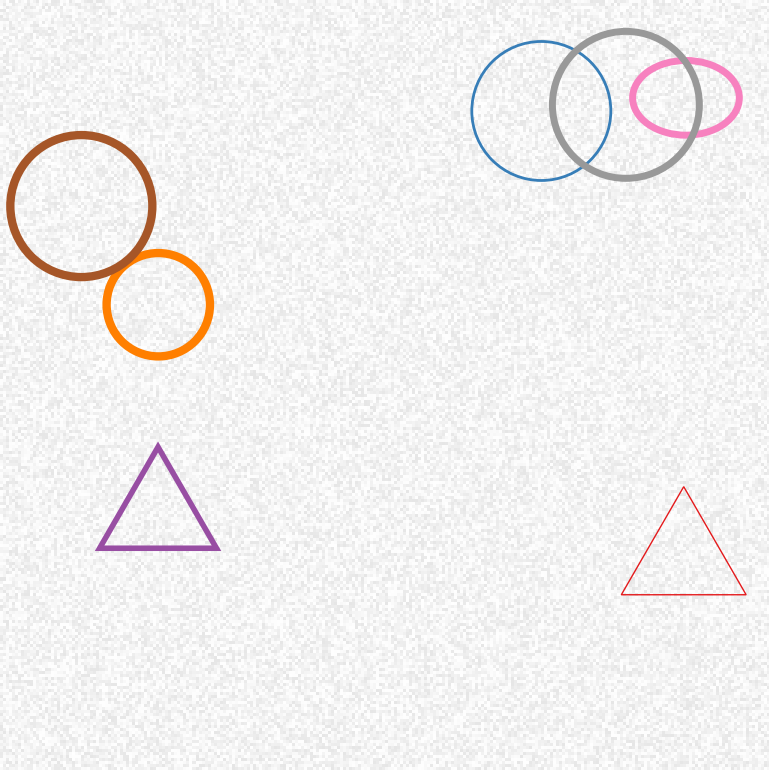[{"shape": "triangle", "thickness": 0.5, "radius": 0.47, "center": [0.888, 0.274]}, {"shape": "circle", "thickness": 1, "radius": 0.45, "center": [0.703, 0.856]}, {"shape": "triangle", "thickness": 2, "radius": 0.44, "center": [0.205, 0.332]}, {"shape": "circle", "thickness": 3, "radius": 0.34, "center": [0.206, 0.604]}, {"shape": "circle", "thickness": 3, "radius": 0.46, "center": [0.106, 0.732]}, {"shape": "oval", "thickness": 2.5, "radius": 0.35, "center": [0.891, 0.873]}, {"shape": "circle", "thickness": 2.5, "radius": 0.48, "center": [0.813, 0.864]}]